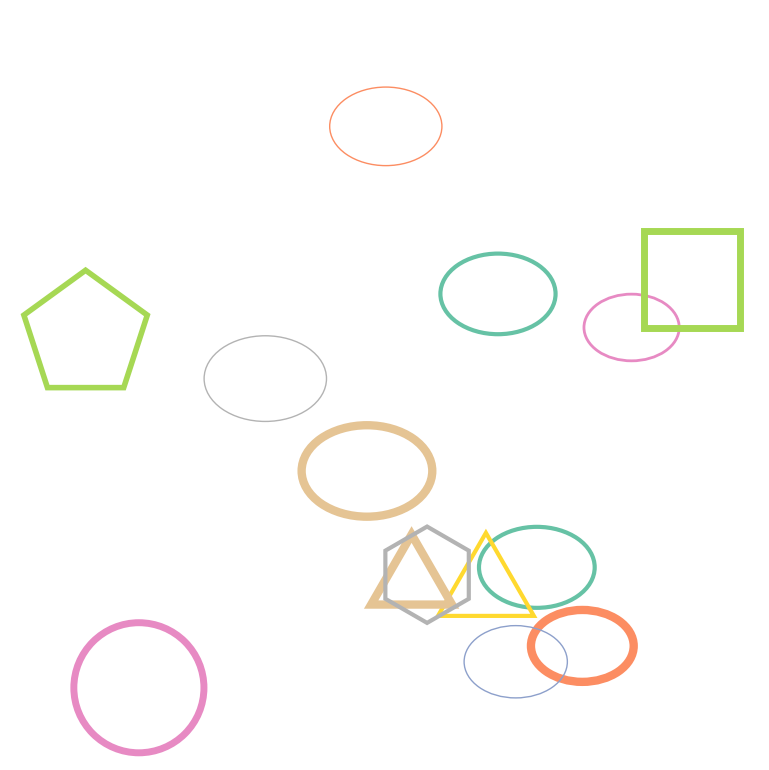[{"shape": "oval", "thickness": 1.5, "radius": 0.38, "center": [0.697, 0.263]}, {"shape": "oval", "thickness": 1.5, "radius": 0.37, "center": [0.647, 0.618]}, {"shape": "oval", "thickness": 3, "radius": 0.33, "center": [0.756, 0.161]}, {"shape": "oval", "thickness": 0.5, "radius": 0.36, "center": [0.501, 0.836]}, {"shape": "oval", "thickness": 0.5, "radius": 0.34, "center": [0.67, 0.141]}, {"shape": "oval", "thickness": 1, "radius": 0.31, "center": [0.82, 0.575]}, {"shape": "circle", "thickness": 2.5, "radius": 0.42, "center": [0.18, 0.107]}, {"shape": "pentagon", "thickness": 2, "radius": 0.42, "center": [0.111, 0.565]}, {"shape": "square", "thickness": 2.5, "radius": 0.31, "center": [0.898, 0.637]}, {"shape": "triangle", "thickness": 1.5, "radius": 0.36, "center": [0.631, 0.236]}, {"shape": "oval", "thickness": 3, "radius": 0.42, "center": [0.477, 0.388]}, {"shape": "triangle", "thickness": 3, "radius": 0.3, "center": [0.535, 0.245]}, {"shape": "oval", "thickness": 0.5, "radius": 0.4, "center": [0.345, 0.508]}, {"shape": "hexagon", "thickness": 1.5, "radius": 0.31, "center": [0.555, 0.254]}]